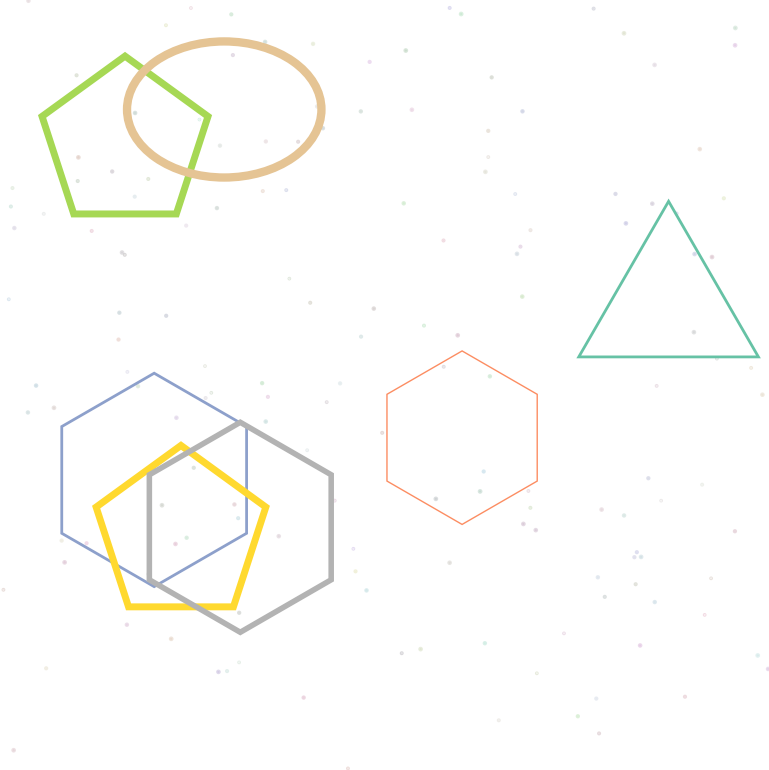[{"shape": "triangle", "thickness": 1, "radius": 0.67, "center": [0.868, 0.604]}, {"shape": "hexagon", "thickness": 0.5, "radius": 0.56, "center": [0.6, 0.432]}, {"shape": "hexagon", "thickness": 1, "radius": 0.69, "center": [0.2, 0.377]}, {"shape": "pentagon", "thickness": 2.5, "radius": 0.57, "center": [0.162, 0.814]}, {"shape": "pentagon", "thickness": 2.5, "radius": 0.58, "center": [0.235, 0.306]}, {"shape": "oval", "thickness": 3, "radius": 0.63, "center": [0.291, 0.858]}, {"shape": "hexagon", "thickness": 2, "radius": 0.68, "center": [0.312, 0.315]}]